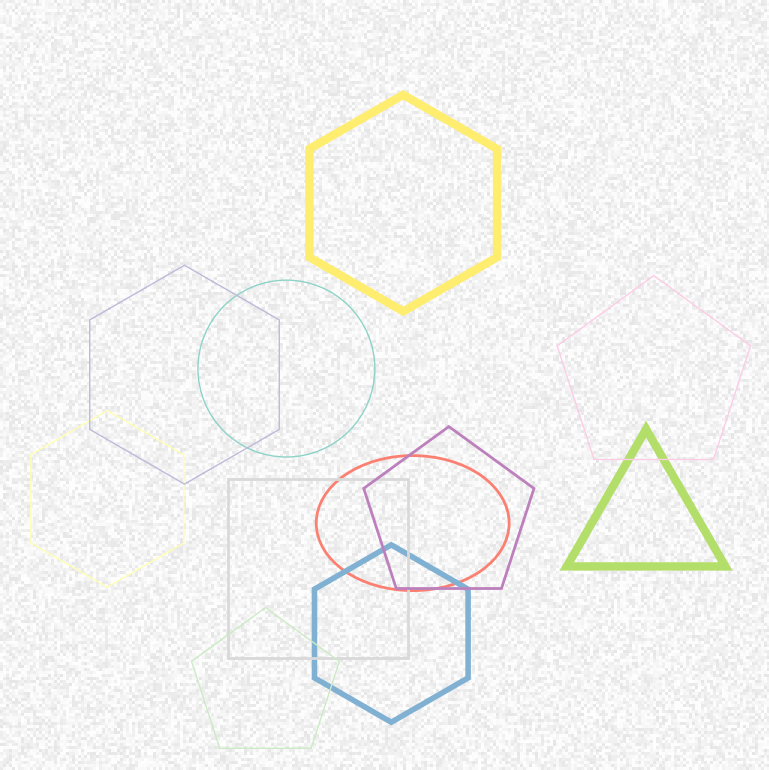[{"shape": "circle", "thickness": 0.5, "radius": 0.57, "center": [0.372, 0.521]}, {"shape": "hexagon", "thickness": 0.5, "radius": 0.57, "center": [0.139, 0.352]}, {"shape": "hexagon", "thickness": 0.5, "radius": 0.71, "center": [0.24, 0.513]}, {"shape": "oval", "thickness": 1, "radius": 0.63, "center": [0.536, 0.321]}, {"shape": "hexagon", "thickness": 2, "radius": 0.58, "center": [0.508, 0.177]}, {"shape": "triangle", "thickness": 3, "radius": 0.59, "center": [0.839, 0.324]}, {"shape": "pentagon", "thickness": 0.5, "radius": 0.66, "center": [0.849, 0.51]}, {"shape": "square", "thickness": 1, "radius": 0.58, "center": [0.413, 0.261]}, {"shape": "pentagon", "thickness": 1, "radius": 0.58, "center": [0.583, 0.33]}, {"shape": "pentagon", "thickness": 0.5, "radius": 0.5, "center": [0.345, 0.11]}, {"shape": "hexagon", "thickness": 3, "radius": 0.7, "center": [0.524, 0.736]}]